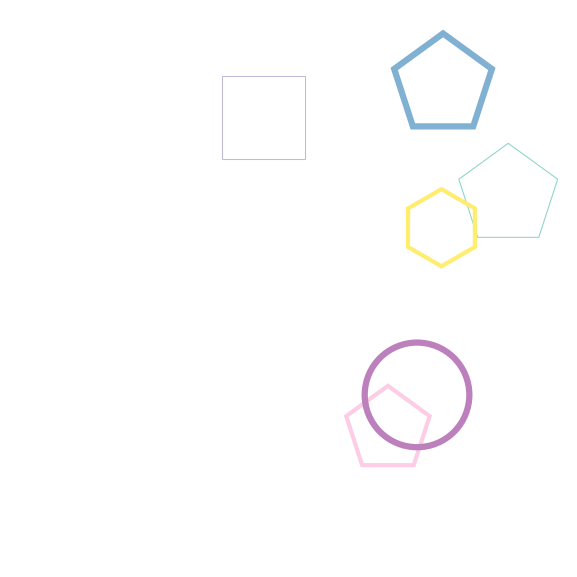[{"shape": "pentagon", "thickness": 0.5, "radius": 0.45, "center": [0.88, 0.661]}, {"shape": "square", "thickness": 0.5, "radius": 0.36, "center": [0.456, 0.795]}, {"shape": "pentagon", "thickness": 3, "radius": 0.44, "center": [0.767, 0.852]}, {"shape": "pentagon", "thickness": 2, "radius": 0.38, "center": [0.672, 0.255]}, {"shape": "circle", "thickness": 3, "radius": 0.45, "center": [0.722, 0.315]}, {"shape": "hexagon", "thickness": 2, "radius": 0.33, "center": [0.764, 0.605]}]